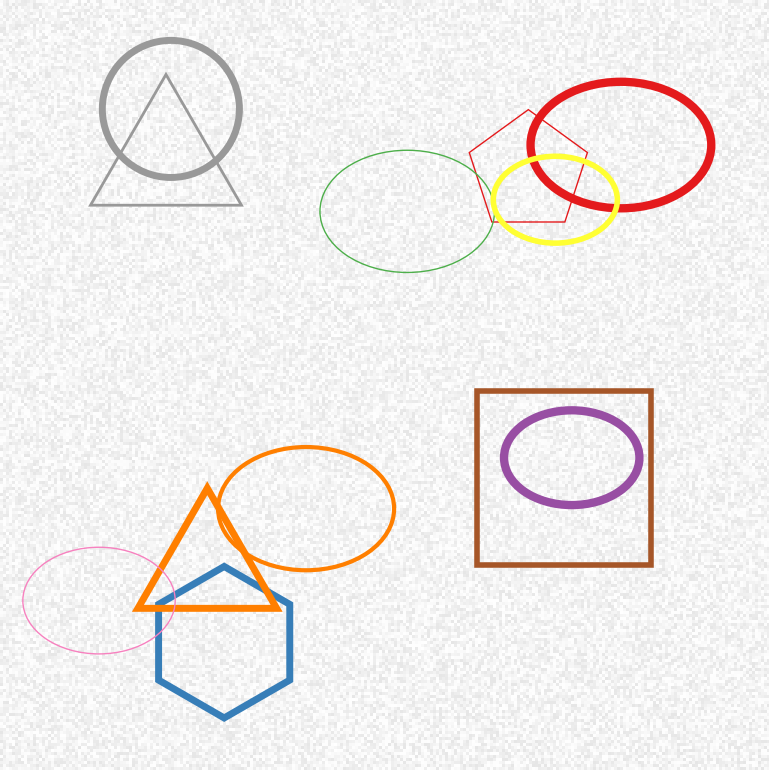[{"shape": "oval", "thickness": 3, "radius": 0.59, "center": [0.806, 0.812]}, {"shape": "pentagon", "thickness": 0.5, "radius": 0.4, "center": [0.686, 0.777]}, {"shape": "hexagon", "thickness": 2.5, "radius": 0.49, "center": [0.291, 0.166]}, {"shape": "oval", "thickness": 0.5, "radius": 0.57, "center": [0.529, 0.726]}, {"shape": "oval", "thickness": 3, "radius": 0.44, "center": [0.743, 0.406]}, {"shape": "triangle", "thickness": 2.5, "radius": 0.52, "center": [0.269, 0.262]}, {"shape": "oval", "thickness": 1.5, "radius": 0.57, "center": [0.398, 0.339]}, {"shape": "oval", "thickness": 2, "radius": 0.4, "center": [0.721, 0.741]}, {"shape": "square", "thickness": 2, "radius": 0.56, "center": [0.732, 0.38]}, {"shape": "oval", "thickness": 0.5, "radius": 0.49, "center": [0.129, 0.22]}, {"shape": "circle", "thickness": 2.5, "radius": 0.45, "center": [0.222, 0.859]}, {"shape": "triangle", "thickness": 1, "radius": 0.57, "center": [0.216, 0.79]}]